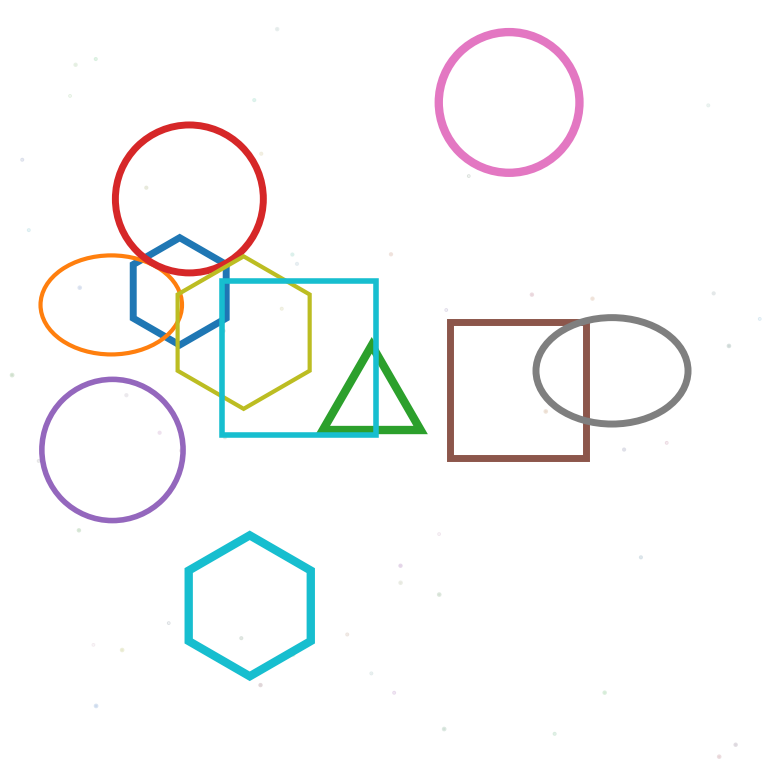[{"shape": "hexagon", "thickness": 2.5, "radius": 0.35, "center": [0.233, 0.622]}, {"shape": "oval", "thickness": 1.5, "radius": 0.46, "center": [0.144, 0.604]}, {"shape": "triangle", "thickness": 3, "radius": 0.37, "center": [0.483, 0.478]}, {"shape": "circle", "thickness": 2.5, "radius": 0.48, "center": [0.246, 0.742]}, {"shape": "circle", "thickness": 2, "radius": 0.46, "center": [0.146, 0.416]}, {"shape": "square", "thickness": 2.5, "radius": 0.44, "center": [0.673, 0.494]}, {"shape": "circle", "thickness": 3, "radius": 0.46, "center": [0.661, 0.867]}, {"shape": "oval", "thickness": 2.5, "radius": 0.49, "center": [0.795, 0.518]}, {"shape": "hexagon", "thickness": 1.5, "radius": 0.5, "center": [0.316, 0.568]}, {"shape": "hexagon", "thickness": 3, "radius": 0.46, "center": [0.324, 0.213]}, {"shape": "square", "thickness": 2, "radius": 0.5, "center": [0.389, 0.535]}]